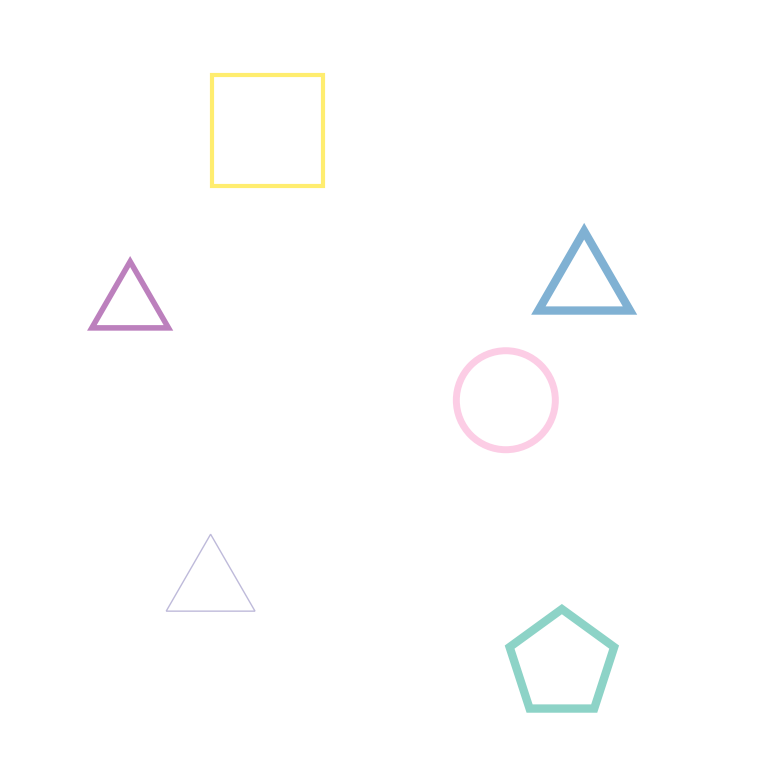[{"shape": "pentagon", "thickness": 3, "radius": 0.36, "center": [0.73, 0.138]}, {"shape": "triangle", "thickness": 0.5, "radius": 0.33, "center": [0.274, 0.24]}, {"shape": "triangle", "thickness": 3, "radius": 0.34, "center": [0.759, 0.631]}, {"shape": "circle", "thickness": 2.5, "radius": 0.32, "center": [0.657, 0.48]}, {"shape": "triangle", "thickness": 2, "radius": 0.29, "center": [0.169, 0.603]}, {"shape": "square", "thickness": 1.5, "radius": 0.36, "center": [0.348, 0.83]}]